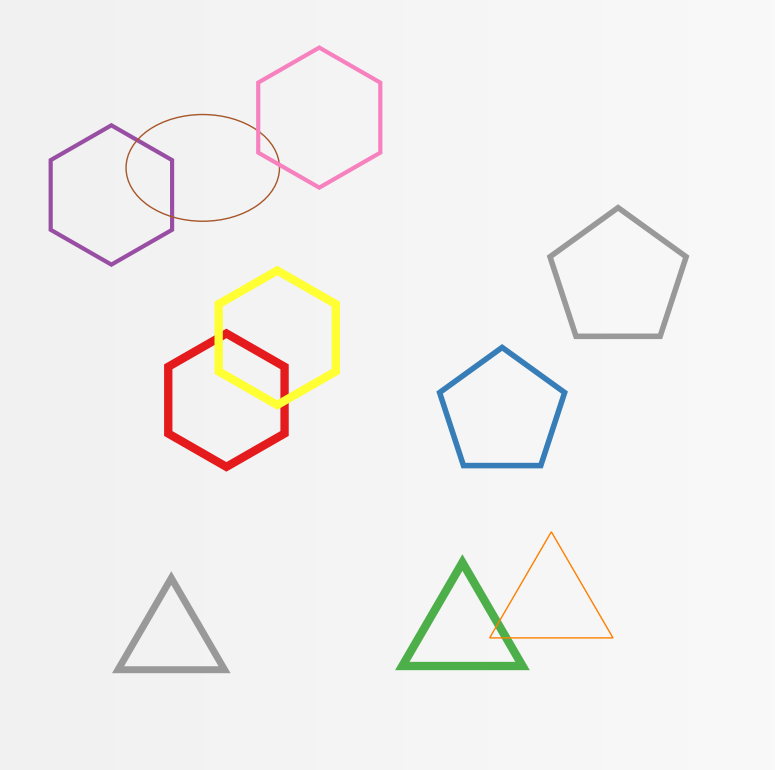[{"shape": "hexagon", "thickness": 3, "radius": 0.43, "center": [0.292, 0.48]}, {"shape": "pentagon", "thickness": 2, "radius": 0.42, "center": [0.648, 0.464]}, {"shape": "triangle", "thickness": 3, "radius": 0.45, "center": [0.597, 0.18]}, {"shape": "hexagon", "thickness": 1.5, "radius": 0.45, "center": [0.144, 0.747]}, {"shape": "triangle", "thickness": 0.5, "radius": 0.46, "center": [0.711, 0.218]}, {"shape": "hexagon", "thickness": 3, "radius": 0.44, "center": [0.358, 0.561]}, {"shape": "oval", "thickness": 0.5, "radius": 0.49, "center": [0.262, 0.782]}, {"shape": "hexagon", "thickness": 1.5, "radius": 0.45, "center": [0.412, 0.847]}, {"shape": "pentagon", "thickness": 2, "radius": 0.46, "center": [0.798, 0.638]}, {"shape": "triangle", "thickness": 2.5, "radius": 0.4, "center": [0.221, 0.17]}]